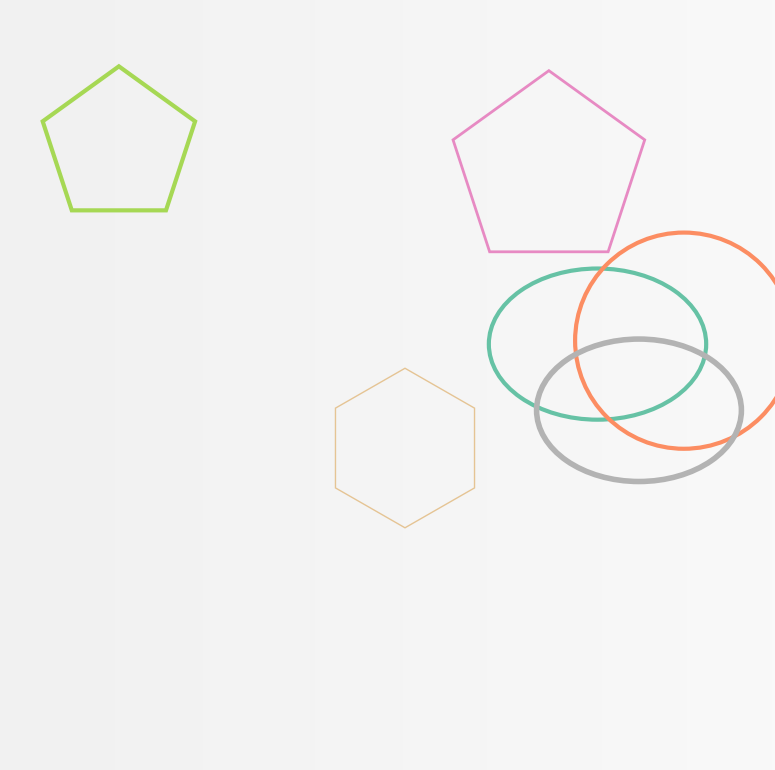[{"shape": "oval", "thickness": 1.5, "radius": 0.7, "center": [0.771, 0.553]}, {"shape": "circle", "thickness": 1.5, "radius": 0.7, "center": [0.882, 0.558]}, {"shape": "pentagon", "thickness": 1, "radius": 0.65, "center": [0.708, 0.778]}, {"shape": "pentagon", "thickness": 1.5, "radius": 0.52, "center": [0.153, 0.81]}, {"shape": "hexagon", "thickness": 0.5, "radius": 0.52, "center": [0.523, 0.418]}, {"shape": "oval", "thickness": 2, "radius": 0.66, "center": [0.825, 0.467]}]